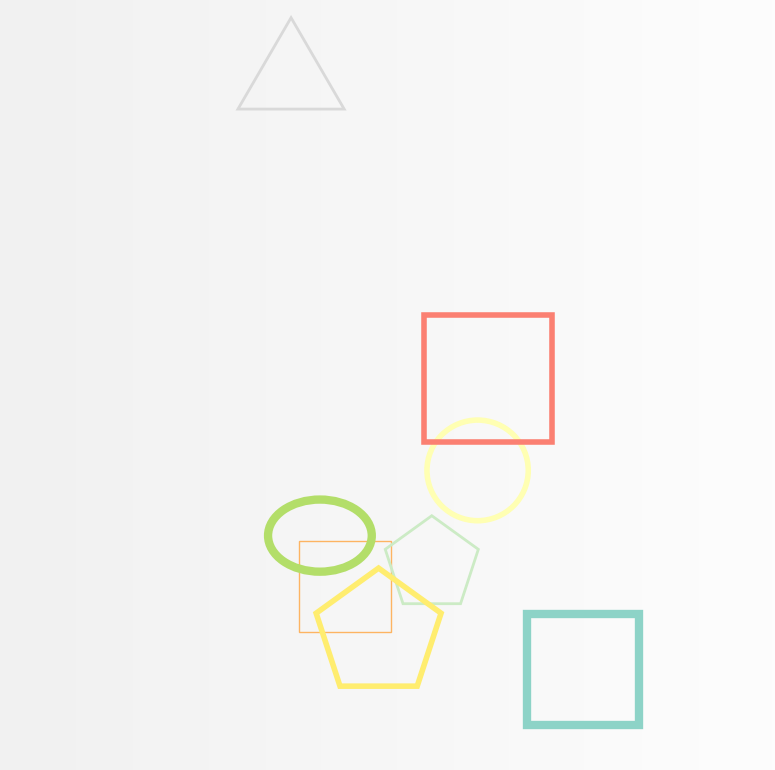[{"shape": "square", "thickness": 3, "radius": 0.36, "center": [0.753, 0.13]}, {"shape": "circle", "thickness": 2, "radius": 0.33, "center": [0.616, 0.389]}, {"shape": "square", "thickness": 2, "radius": 0.41, "center": [0.63, 0.508]}, {"shape": "square", "thickness": 0.5, "radius": 0.3, "center": [0.445, 0.238]}, {"shape": "oval", "thickness": 3, "radius": 0.33, "center": [0.413, 0.304]}, {"shape": "triangle", "thickness": 1, "radius": 0.4, "center": [0.376, 0.898]}, {"shape": "pentagon", "thickness": 1, "radius": 0.32, "center": [0.557, 0.267]}, {"shape": "pentagon", "thickness": 2, "radius": 0.42, "center": [0.489, 0.177]}]